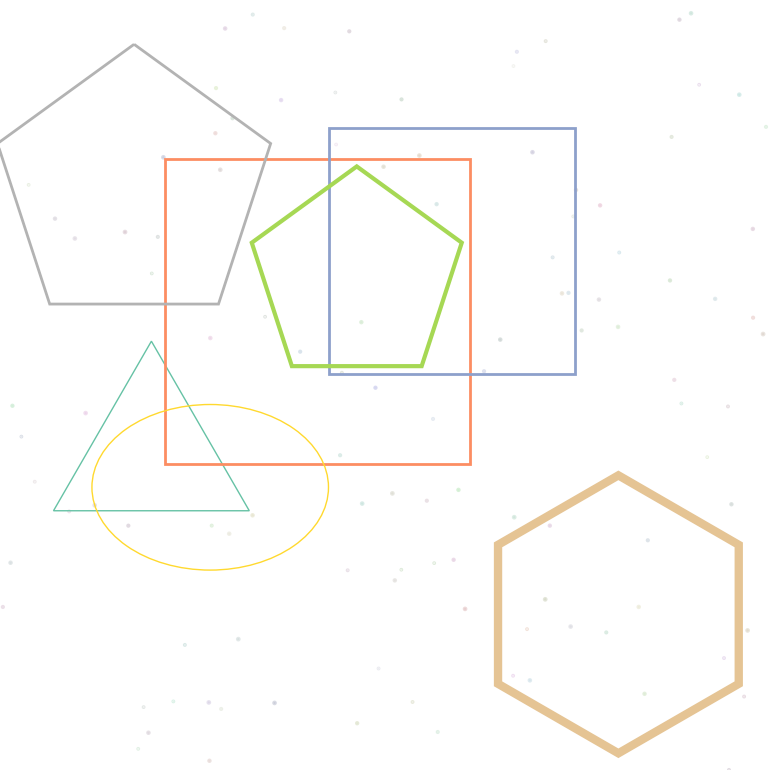[{"shape": "triangle", "thickness": 0.5, "radius": 0.73, "center": [0.197, 0.41]}, {"shape": "square", "thickness": 1, "radius": 0.99, "center": [0.412, 0.596]}, {"shape": "square", "thickness": 1, "radius": 0.8, "center": [0.588, 0.674]}, {"shape": "pentagon", "thickness": 1.5, "radius": 0.72, "center": [0.463, 0.64]}, {"shape": "oval", "thickness": 0.5, "radius": 0.77, "center": [0.273, 0.367]}, {"shape": "hexagon", "thickness": 3, "radius": 0.9, "center": [0.803, 0.202]}, {"shape": "pentagon", "thickness": 1, "radius": 0.93, "center": [0.174, 0.756]}]